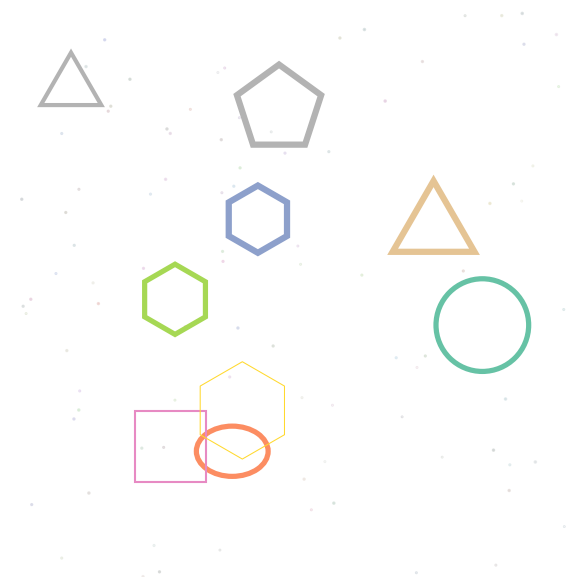[{"shape": "circle", "thickness": 2.5, "radius": 0.4, "center": [0.835, 0.436]}, {"shape": "oval", "thickness": 2.5, "radius": 0.31, "center": [0.402, 0.218]}, {"shape": "hexagon", "thickness": 3, "radius": 0.29, "center": [0.447, 0.62]}, {"shape": "square", "thickness": 1, "radius": 0.31, "center": [0.295, 0.226]}, {"shape": "hexagon", "thickness": 2.5, "radius": 0.3, "center": [0.303, 0.481]}, {"shape": "hexagon", "thickness": 0.5, "radius": 0.42, "center": [0.42, 0.288]}, {"shape": "triangle", "thickness": 3, "radius": 0.41, "center": [0.751, 0.604]}, {"shape": "pentagon", "thickness": 3, "radius": 0.38, "center": [0.483, 0.811]}, {"shape": "triangle", "thickness": 2, "radius": 0.3, "center": [0.123, 0.847]}]